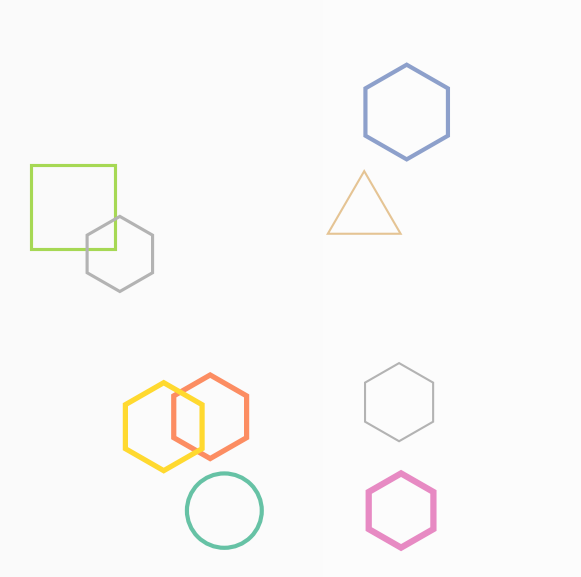[{"shape": "circle", "thickness": 2, "radius": 0.32, "center": [0.386, 0.115]}, {"shape": "hexagon", "thickness": 2.5, "radius": 0.36, "center": [0.362, 0.277]}, {"shape": "hexagon", "thickness": 2, "radius": 0.41, "center": [0.7, 0.805]}, {"shape": "hexagon", "thickness": 3, "radius": 0.32, "center": [0.69, 0.115]}, {"shape": "square", "thickness": 1.5, "radius": 0.36, "center": [0.126, 0.641]}, {"shape": "hexagon", "thickness": 2.5, "radius": 0.38, "center": [0.282, 0.26]}, {"shape": "triangle", "thickness": 1, "radius": 0.36, "center": [0.627, 0.631]}, {"shape": "hexagon", "thickness": 1, "radius": 0.34, "center": [0.687, 0.303]}, {"shape": "hexagon", "thickness": 1.5, "radius": 0.33, "center": [0.206, 0.559]}]